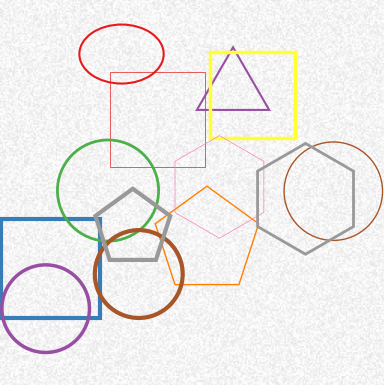[{"shape": "oval", "thickness": 1.5, "radius": 0.55, "center": [0.316, 0.86]}, {"shape": "square", "thickness": 0.5, "radius": 0.62, "center": [0.409, 0.69]}, {"shape": "square", "thickness": 3, "radius": 0.65, "center": [0.131, 0.303]}, {"shape": "circle", "thickness": 2, "radius": 0.66, "center": [0.281, 0.505]}, {"shape": "triangle", "thickness": 1.5, "radius": 0.54, "center": [0.605, 0.769]}, {"shape": "circle", "thickness": 2.5, "radius": 0.57, "center": [0.119, 0.198]}, {"shape": "pentagon", "thickness": 1, "radius": 0.71, "center": [0.538, 0.375]}, {"shape": "square", "thickness": 2.5, "radius": 0.56, "center": [0.656, 0.752]}, {"shape": "circle", "thickness": 1, "radius": 0.64, "center": [0.866, 0.503]}, {"shape": "circle", "thickness": 3, "radius": 0.57, "center": [0.36, 0.288]}, {"shape": "hexagon", "thickness": 0.5, "radius": 0.67, "center": [0.57, 0.515]}, {"shape": "pentagon", "thickness": 3, "radius": 0.51, "center": [0.345, 0.408]}, {"shape": "hexagon", "thickness": 2, "radius": 0.72, "center": [0.794, 0.484]}]